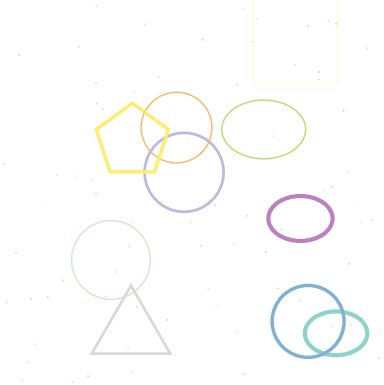[{"shape": "oval", "thickness": 3, "radius": 0.41, "center": [0.873, 0.134]}, {"shape": "square", "thickness": 0.5, "radius": 0.56, "center": [0.765, 0.897]}, {"shape": "circle", "thickness": 2, "radius": 0.51, "center": [0.478, 0.552]}, {"shape": "circle", "thickness": 2.5, "radius": 0.47, "center": [0.8, 0.165]}, {"shape": "circle", "thickness": 1, "radius": 0.46, "center": [0.459, 0.669]}, {"shape": "oval", "thickness": 1, "radius": 0.54, "center": [0.685, 0.664]}, {"shape": "triangle", "thickness": 2, "radius": 0.59, "center": [0.34, 0.14]}, {"shape": "oval", "thickness": 3, "radius": 0.42, "center": [0.78, 0.433]}, {"shape": "circle", "thickness": 1, "radius": 0.51, "center": [0.288, 0.325]}, {"shape": "pentagon", "thickness": 2.5, "radius": 0.49, "center": [0.344, 0.633]}]